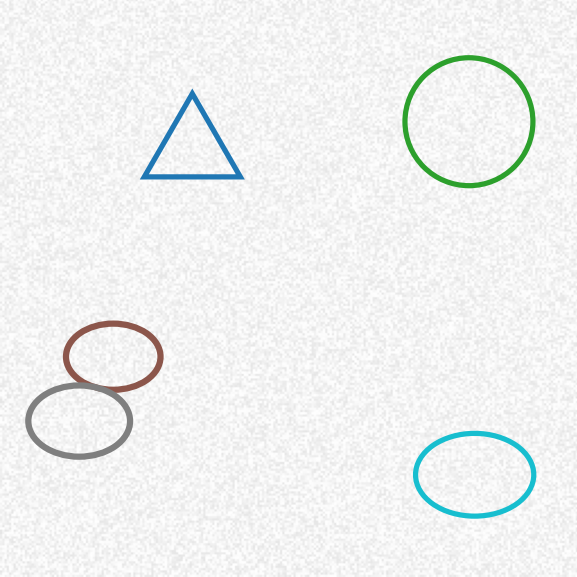[{"shape": "triangle", "thickness": 2.5, "radius": 0.48, "center": [0.333, 0.741]}, {"shape": "circle", "thickness": 2.5, "radius": 0.55, "center": [0.812, 0.788]}, {"shape": "oval", "thickness": 3, "radius": 0.41, "center": [0.196, 0.381]}, {"shape": "oval", "thickness": 3, "radius": 0.44, "center": [0.137, 0.27]}, {"shape": "oval", "thickness": 2.5, "radius": 0.51, "center": [0.822, 0.177]}]